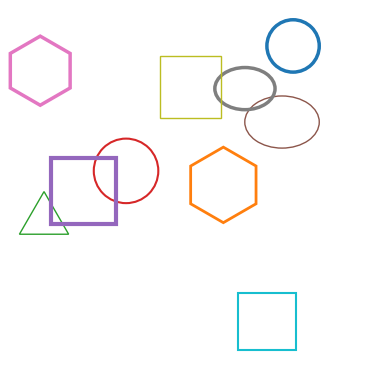[{"shape": "circle", "thickness": 2.5, "radius": 0.34, "center": [0.761, 0.881]}, {"shape": "hexagon", "thickness": 2, "radius": 0.49, "center": [0.58, 0.52]}, {"shape": "triangle", "thickness": 1, "radius": 0.37, "center": [0.114, 0.429]}, {"shape": "circle", "thickness": 1.5, "radius": 0.42, "center": [0.327, 0.556]}, {"shape": "square", "thickness": 3, "radius": 0.43, "center": [0.217, 0.504]}, {"shape": "oval", "thickness": 1, "radius": 0.48, "center": [0.733, 0.683]}, {"shape": "hexagon", "thickness": 2.5, "radius": 0.45, "center": [0.104, 0.816]}, {"shape": "oval", "thickness": 2.5, "radius": 0.39, "center": [0.636, 0.77]}, {"shape": "square", "thickness": 1, "radius": 0.4, "center": [0.495, 0.774]}, {"shape": "square", "thickness": 1.5, "radius": 0.38, "center": [0.695, 0.165]}]